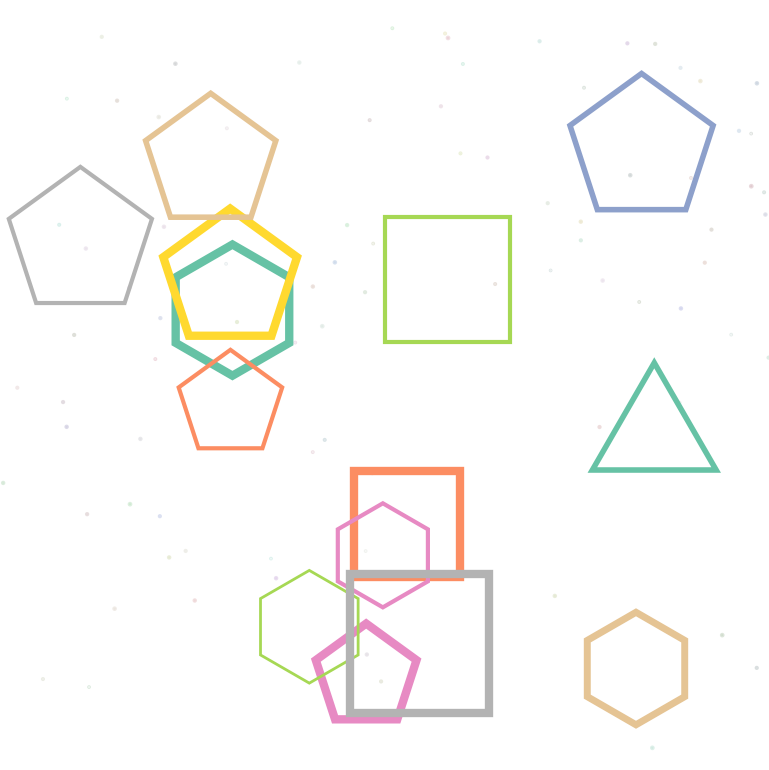[{"shape": "triangle", "thickness": 2, "radius": 0.46, "center": [0.85, 0.436]}, {"shape": "hexagon", "thickness": 3, "radius": 0.43, "center": [0.302, 0.597]}, {"shape": "pentagon", "thickness": 1.5, "radius": 0.35, "center": [0.299, 0.475]}, {"shape": "square", "thickness": 3, "radius": 0.35, "center": [0.529, 0.319]}, {"shape": "pentagon", "thickness": 2, "radius": 0.49, "center": [0.833, 0.807]}, {"shape": "hexagon", "thickness": 1.5, "radius": 0.34, "center": [0.497, 0.279]}, {"shape": "pentagon", "thickness": 3, "radius": 0.34, "center": [0.476, 0.121]}, {"shape": "square", "thickness": 1.5, "radius": 0.41, "center": [0.581, 0.637]}, {"shape": "hexagon", "thickness": 1, "radius": 0.37, "center": [0.402, 0.186]}, {"shape": "pentagon", "thickness": 3, "radius": 0.46, "center": [0.299, 0.638]}, {"shape": "hexagon", "thickness": 2.5, "radius": 0.37, "center": [0.826, 0.132]}, {"shape": "pentagon", "thickness": 2, "radius": 0.44, "center": [0.274, 0.79]}, {"shape": "pentagon", "thickness": 1.5, "radius": 0.49, "center": [0.104, 0.686]}, {"shape": "square", "thickness": 3, "radius": 0.45, "center": [0.545, 0.164]}]